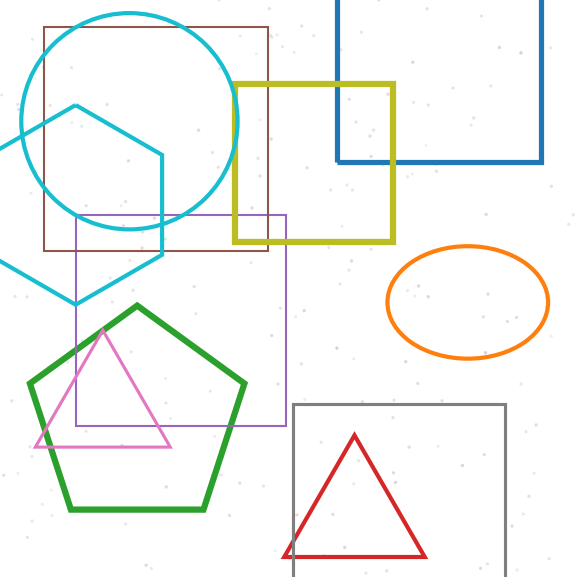[{"shape": "square", "thickness": 2.5, "radius": 0.88, "center": [0.76, 0.896]}, {"shape": "oval", "thickness": 2, "radius": 0.7, "center": [0.81, 0.475]}, {"shape": "pentagon", "thickness": 3, "radius": 0.98, "center": [0.238, 0.275]}, {"shape": "triangle", "thickness": 2, "radius": 0.7, "center": [0.614, 0.105]}, {"shape": "square", "thickness": 1, "radius": 0.91, "center": [0.313, 0.444]}, {"shape": "square", "thickness": 1, "radius": 0.97, "center": [0.27, 0.759]}, {"shape": "triangle", "thickness": 1.5, "radius": 0.67, "center": [0.178, 0.292]}, {"shape": "square", "thickness": 1.5, "radius": 0.92, "center": [0.691, 0.117]}, {"shape": "square", "thickness": 3, "radius": 0.68, "center": [0.543, 0.717]}, {"shape": "circle", "thickness": 2, "radius": 0.94, "center": [0.224, 0.789]}, {"shape": "hexagon", "thickness": 2, "radius": 0.86, "center": [0.131, 0.644]}]